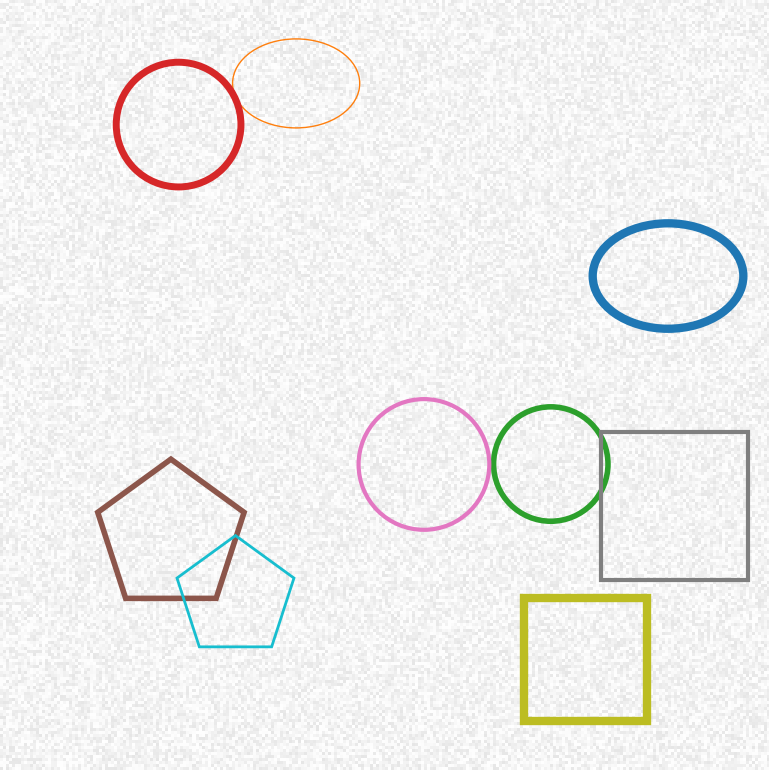[{"shape": "oval", "thickness": 3, "radius": 0.49, "center": [0.868, 0.642]}, {"shape": "oval", "thickness": 0.5, "radius": 0.41, "center": [0.385, 0.892]}, {"shape": "circle", "thickness": 2, "radius": 0.37, "center": [0.715, 0.397]}, {"shape": "circle", "thickness": 2.5, "radius": 0.4, "center": [0.232, 0.838]}, {"shape": "pentagon", "thickness": 2, "radius": 0.5, "center": [0.222, 0.304]}, {"shape": "circle", "thickness": 1.5, "radius": 0.42, "center": [0.551, 0.397]}, {"shape": "square", "thickness": 1.5, "radius": 0.48, "center": [0.876, 0.342]}, {"shape": "square", "thickness": 3, "radius": 0.4, "center": [0.761, 0.144]}, {"shape": "pentagon", "thickness": 1, "radius": 0.4, "center": [0.306, 0.225]}]